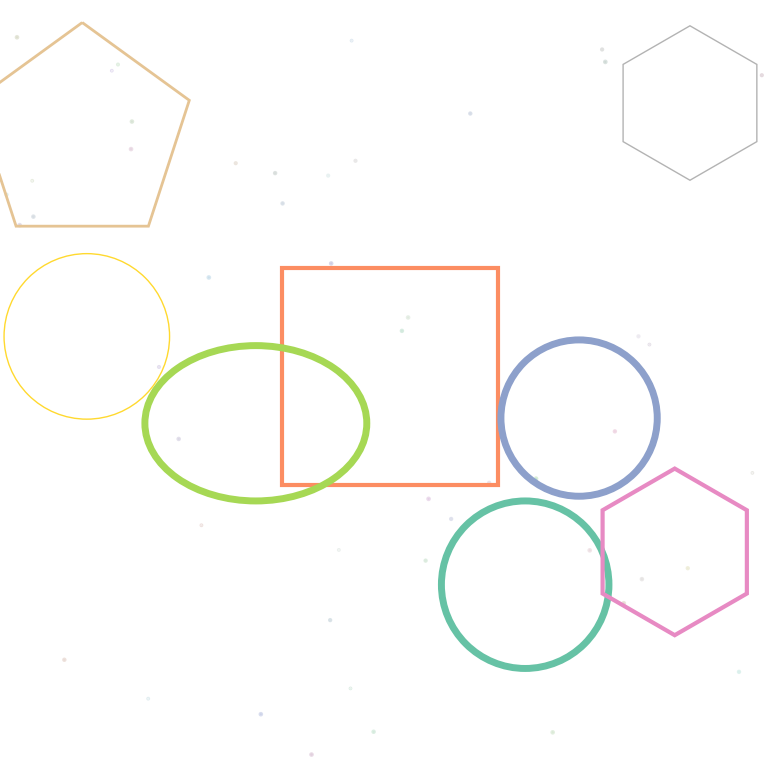[{"shape": "circle", "thickness": 2.5, "radius": 0.54, "center": [0.682, 0.241]}, {"shape": "square", "thickness": 1.5, "radius": 0.7, "center": [0.506, 0.511]}, {"shape": "circle", "thickness": 2.5, "radius": 0.51, "center": [0.752, 0.457]}, {"shape": "hexagon", "thickness": 1.5, "radius": 0.54, "center": [0.876, 0.283]}, {"shape": "oval", "thickness": 2.5, "radius": 0.72, "center": [0.332, 0.45]}, {"shape": "circle", "thickness": 0.5, "radius": 0.54, "center": [0.113, 0.563]}, {"shape": "pentagon", "thickness": 1, "radius": 0.73, "center": [0.107, 0.825]}, {"shape": "hexagon", "thickness": 0.5, "radius": 0.5, "center": [0.896, 0.866]}]